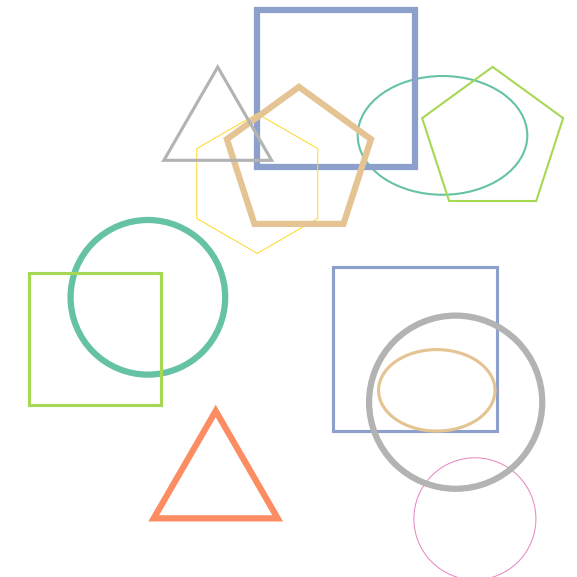[{"shape": "circle", "thickness": 3, "radius": 0.67, "center": [0.256, 0.484]}, {"shape": "oval", "thickness": 1, "radius": 0.73, "center": [0.766, 0.765]}, {"shape": "triangle", "thickness": 3, "radius": 0.62, "center": [0.374, 0.164]}, {"shape": "square", "thickness": 1.5, "radius": 0.71, "center": [0.719, 0.394]}, {"shape": "square", "thickness": 3, "radius": 0.68, "center": [0.581, 0.846]}, {"shape": "circle", "thickness": 0.5, "radius": 0.53, "center": [0.822, 0.101]}, {"shape": "square", "thickness": 1.5, "radius": 0.57, "center": [0.165, 0.413]}, {"shape": "pentagon", "thickness": 1, "radius": 0.64, "center": [0.853, 0.755]}, {"shape": "hexagon", "thickness": 0.5, "radius": 0.6, "center": [0.445, 0.681]}, {"shape": "pentagon", "thickness": 3, "radius": 0.66, "center": [0.518, 0.718]}, {"shape": "oval", "thickness": 1.5, "radius": 0.5, "center": [0.756, 0.323]}, {"shape": "circle", "thickness": 3, "radius": 0.75, "center": [0.789, 0.303]}, {"shape": "triangle", "thickness": 1.5, "radius": 0.54, "center": [0.377, 0.775]}]